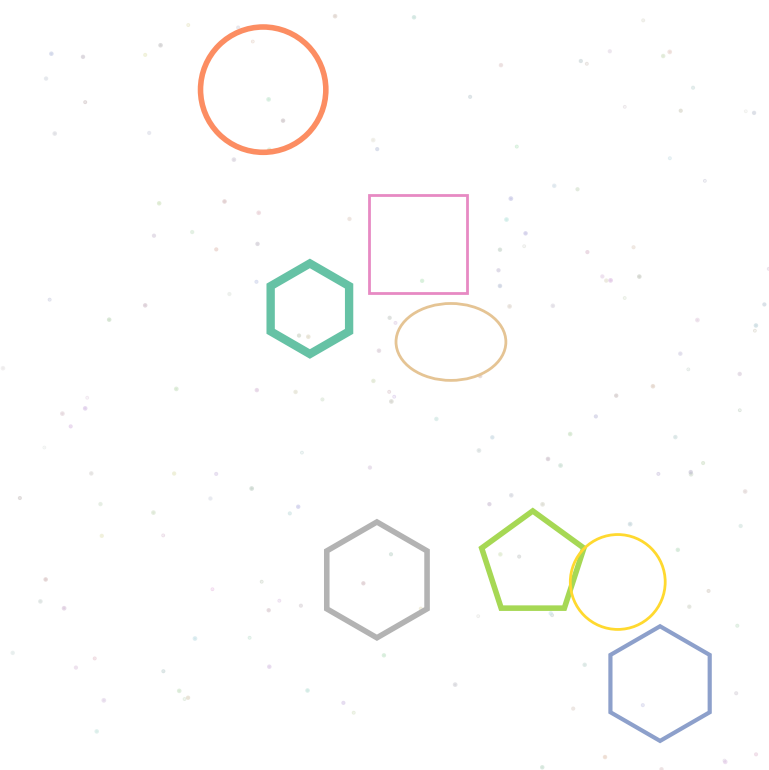[{"shape": "hexagon", "thickness": 3, "radius": 0.29, "center": [0.402, 0.599]}, {"shape": "circle", "thickness": 2, "radius": 0.41, "center": [0.342, 0.884]}, {"shape": "hexagon", "thickness": 1.5, "radius": 0.37, "center": [0.857, 0.112]}, {"shape": "square", "thickness": 1, "radius": 0.32, "center": [0.542, 0.684]}, {"shape": "pentagon", "thickness": 2, "radius": 0.35, "center": [0.692, 0.267]}, {"shape": "circle", "thickness": 1, "radius": 0.31, "center": [0.802, 0.244]}, {"shape": "oval", "thickness": 1, "radius": 0.36, "center": [0.586, 0.556]}, {"shape": "hexagon", "thickness": 2, "radius": 0.38, "center": [0.489, 0.247]}]